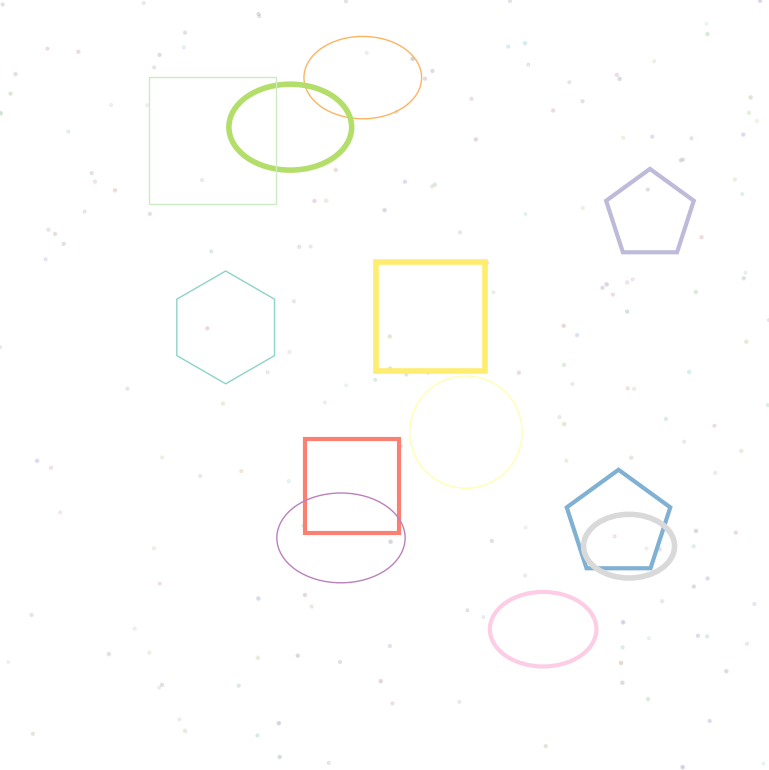[{"shape": "hexagon", "thickness": 0.5, "radius": 0.37, "center": [0.293, 0.575]}, {"shape": "circle", "thickness": 0.5, "radius": 0.36, "center": [0.605, 0.439]}, {"shape": "pentagon", "thickness": 1.5, "radius": 0.3, "center": [0.844, 0.721]}, {"shape": "square", "thickness": 1.5, "radius": 0.31, "center": [0.457, 0.369]}, {"shape": "pentagon", "thickness": 1.5, "radius": 0.35, "center": [0.803, 0.319]}, {"shape": "oval", "thickness": 0.5, "radius": 0.38, "center": [0.471, 0.899]}, {"shape": "oval", "thickness": 2, "radius": 0.4, "center": [0.377, 0.835]}, {"shape": "oval", "thickness": 1.5, "radius": 0.35, "center": [0.705, 0.183]}, {"shape": "oval", "thickness": 2, "radius": 0.3, "center": [0.817, 0.291]}, {"shape": "oval", "thickness": 0.5, "radius": 0.42, "center": [0.443, 0.301]}, {"shape": "square", "thickness": 0.5, "radius": 0.41, "center": [0.276, 0.818]}, {"shape": "square", "thickness": 2, "radius": 0.35, "center": [0.559, 0.589]}]